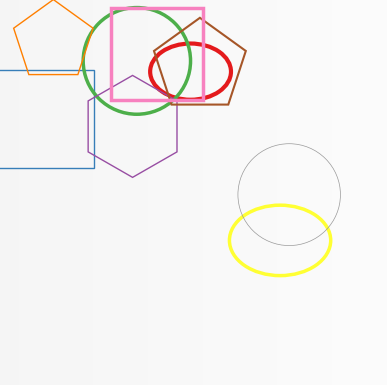[{"shape": "oval", "thickness": 3, "radius": 0.52, "center": [0.492, 0.814]}, {"shape": "square", "thickness": 1, "radius": 0.64, "center": [0.116, 0.692]}, {"shape": "circle", "thickness": 2.5, "radius": 0.69, "center": [0.353, 0.842]}, {"shape": "hexagon", "thickness": 1, "radius": 0.66, "center": [0.342, 0.672]}, {"shape": "pentagon", "thickness": 1, "radius": 0.54, "center": [0.138, 0.893]}, {"shape": "oval", "thickness": 2.5, "radius": 0.65, "center": [0.723, 0.376]}, {"shape": "pentagon", "thickness": 1.5, "radius": 0.62, "center": [0.516, 0.829]}, {"shape": "square", "thickness": 2.5, "radius": 0.59, "center": [0.406, 0.86]}, {"shape": "circle", "thickness": 0.5, "radius": 0.66, "center": [0.746, 0.494]}]